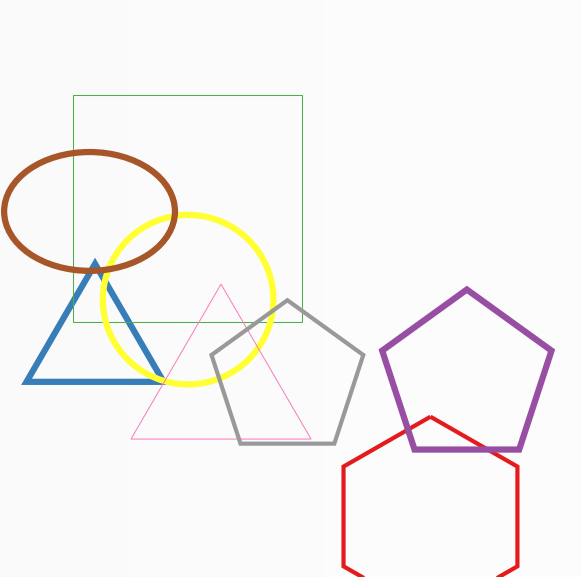[{"shape": "hexagon", "thickness": 2, "radius": 0.86, "center": [0.741, 0.105]}, {"shape": "triangle", "thickness": 3, "radius": 0.68, "center": [0.164, 0.406]}, {"shape": "square", "thickness": 0.5, "radius": 0.98, "center": [0.323, 0.638]}, {"shape": "pentagon", "thickness": 3, "radius": 0.77, "center": [0.803, 0.345]}, {"shape": "circle", "thickness": 3, "radius": 0.73, "center": [0.324, 0.48]}, {"shape": "oval", "thickness": 3, "radius": 0.73, "center": [0.154, 0.633]}, {"shape": "triangle", "thickness": 0.5, "radius": 0.89, "center": [0.38, 0.328]}, {"shape": "pentagon", "thickness": 2, "radius": 0.69, "center": [0.494, 0.342]}]